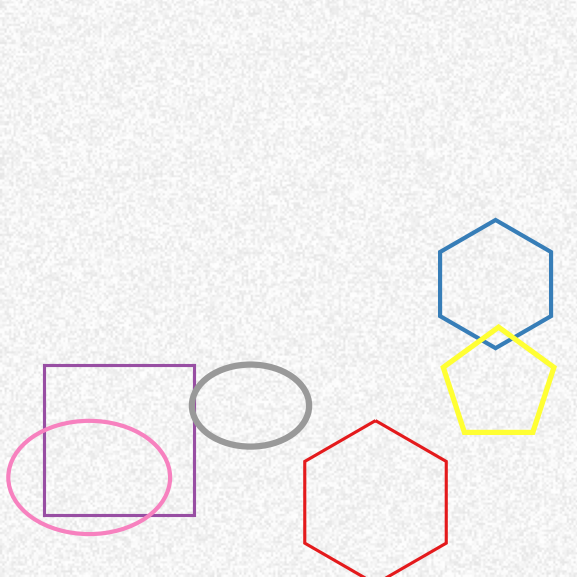[{"shape": "hexagon", "thickness": 1.5, "radius": 0.71, "center": [0.65, 0.129]}, {"shape": "hexagon", "thickness": 2, "radius": 0.55, "center": [0.858, 0.507]}, {"shape": "square", "thickness": 1.5, "radius": 0.65, "center": [0.207, 0.237]}, {"shape": "pentagon", "thickness": 2.5, "radius": 0.5, "center": [0.863, 0.332]}, {"shape": "oval", "thickness": 2, "radius": 0.7, "center": [0.154, 0.172]}, {"shape": "oval", "thickness": 3, "radius": 0.51, "center": [0.434, 0.297]}]